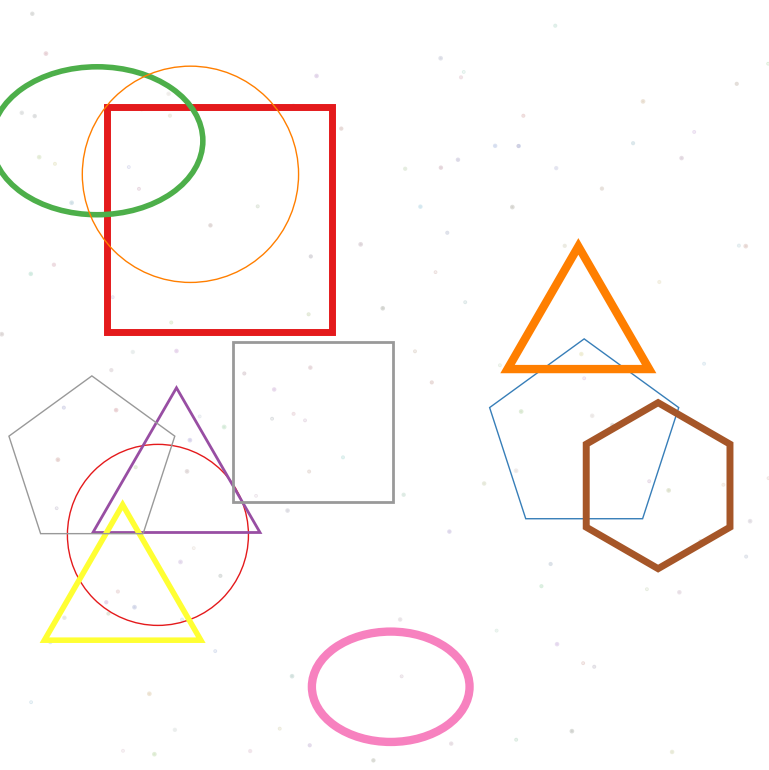[{"shape": "square", "thickness": 2.5, "radius": 0.73, "center": [0.285, 0.715]}, {"shape": "circle", "thickness": 0.5, "radius": 0.59, "center": [0.205, 0.305]}, {"shape": "pentagon", "thickness": 0.5, "radius": 0.65, "center": [0.759, 0.431]}, {"shape": "oval", "thickness": 2, "radius": 0.69, "center": [0.126, 0.817]}, {"shape": "triangle", "thickness": 1, "radius": 0.63, "center": [0.229, 0.371]}, {"shape": "triangle", "thickness": 3, "radius": 0.53, "center": [0.751, 0.574]}, {"shape": "circle", "thickness": 0.5, "radius": 0.7, "center": [0.247, 0.774]}, {"shape": "triangle", "thickness": 2, "radius": 0.59, "center": [0.159, 0.227]}, {"shape": "hexagon", "thickness": 2.5, "radius": 0.54, "center": [0.855, 0.369]}, {"shape": "oval", "thickness": 3, "radius": 0.51, "center": [0.507, 0.108]}, {"shape": "square", "thickness": 1, "radius": 0.52, "center": [0.406, 0.452]}, {"shape": "pentagon", "thickness": 0.5, "radius": 0.57, "center": [0.119, 0.399]}]